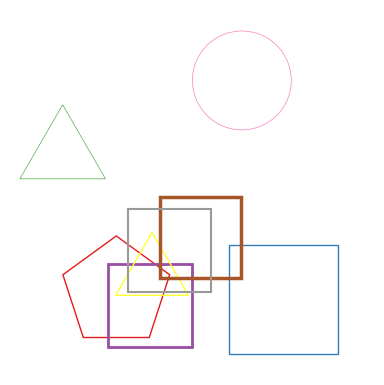[{"shape": "pentagon", "thickness": 1, "radius": 0.73, "center": [0.302, 0.241]}, {"shape": "square", "thickness": 1, "radius": 0.71, "center": [0.737, 0.223]}, {"shape": "triangle", "thickness": 0.5, "radius": 0.64, "center": [0.163, 0.6]}, {"shape": "square", "thickness": 2, "radius": 0.54, "center": [0.389, 0.207]}, {"shape": "triangle", "thickness": 1, "radius": 0.55, "center": [0.395, 0.287]}, {"shape": "square", "thickness": 2.5, "radius": 0.53, "center": [0.52, 0.384]}, {"shape": "circle", "thickness": 0.5, "radius": 0.64, "center": [0.628, 0.791]}, {"shape": "square", "thickness": 1.5, "radius": 0.54, "center": [0.44, 0.349]}]